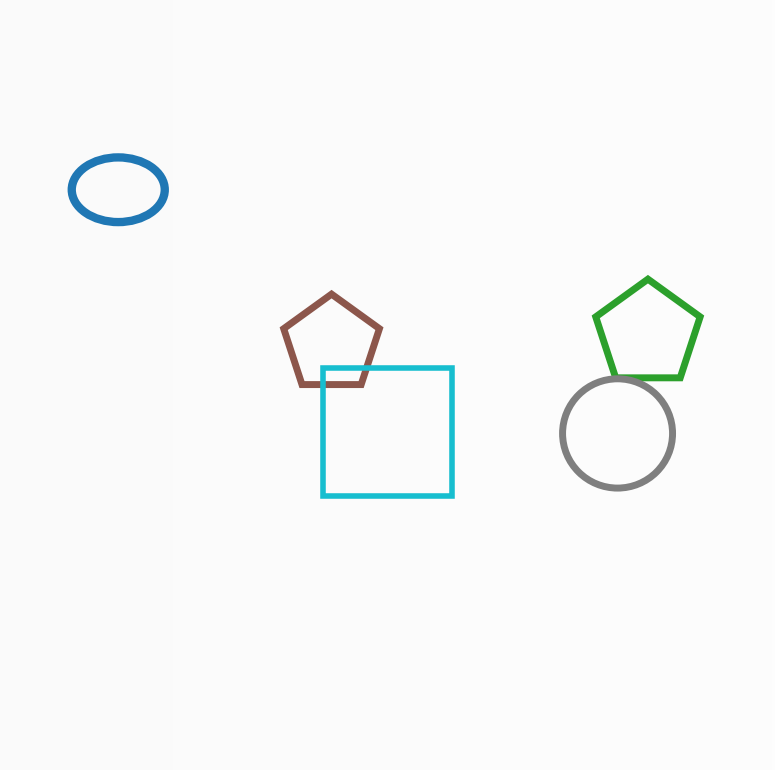[{"shape": "oval", "thickness": 3, "radius": 0.3, "center": [0.153, 0.754]}, {"shape": "pentagon", "thickness": 2.5, "radius": 0.35, "center": [0.836, 0.567]}, {"shape": "pentagon", "thickness": 2.5, "radius": 0.32, "center": [0.428, 0.553]}, {"shape": "circle", "thickness": 2.5, "radius": 0.35, "center": [0.797, 0.437]}, {"shape": "square", "thickness": 2, "radius": 0.42, "center": [0.5, 0.439]}]